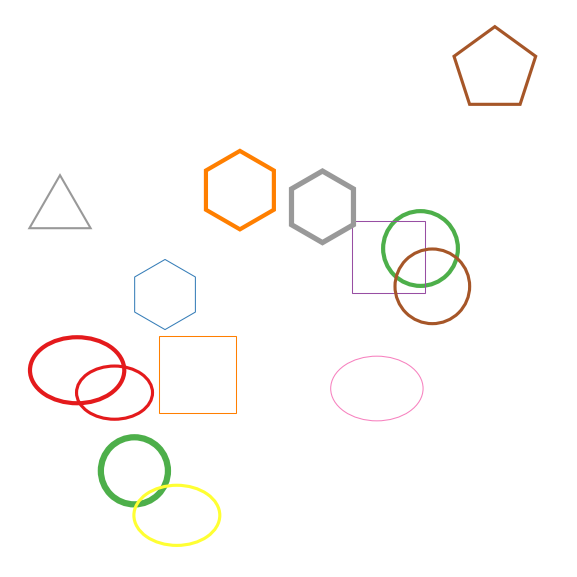[{"shape": "oval", "thickness": 2, "radius": 0.41, "center": [0.134, 0.358]}, {"shape": "oval", "thickness": 1.5, "radius": 0.33, "center": [0.198, 0.319]}, {"shape": "hexagon", "thickness": 0.5, "radius": 0.3, "center": [0.286, 0.489]}, {"shape": "circle", "thickness": 2, "radius": 0.32, "center": [0.728, 0.569]}, {"shape": "circle", "thickness": 3, "radius": 0.29, "center": [0.233, 0.184]}, {"shape": "square", "thickness": 0.5, "radius": 0.31, "center": [0.673, 0.554]}, {"shape": "hexagon", "thickness": 2, "radius": 0.34, "center": [0.415, 0.67]}, {"shape": "square", "thickness": 0.5, "radius": 0.34, "center": [0.342, 0.351]}, {"shape": "oval", "thickness": 1.5, "radius": 0.37, "center": [0.306, 0.107]}, {"shape": "pentagon", "thickness": 1.5, "radius": 0.37, "center": [0.857, 0.879]}, {"shape": "circle", "thickness": 1.5, "radius": 0.32, "center": [0.749, 0.503]}, {"shape": "oval", "thickness": 0.5, "radius": 0.4, "center": [0.653, 0.326]}, {"shape": "hexagon", "thickness": 2.5, "radius": 0.31, "center": [0.558, 0.641]}, {"shape": "triangle", "thickness": 1, "radius": 0.31, "center": [0.104, 0.635]}]